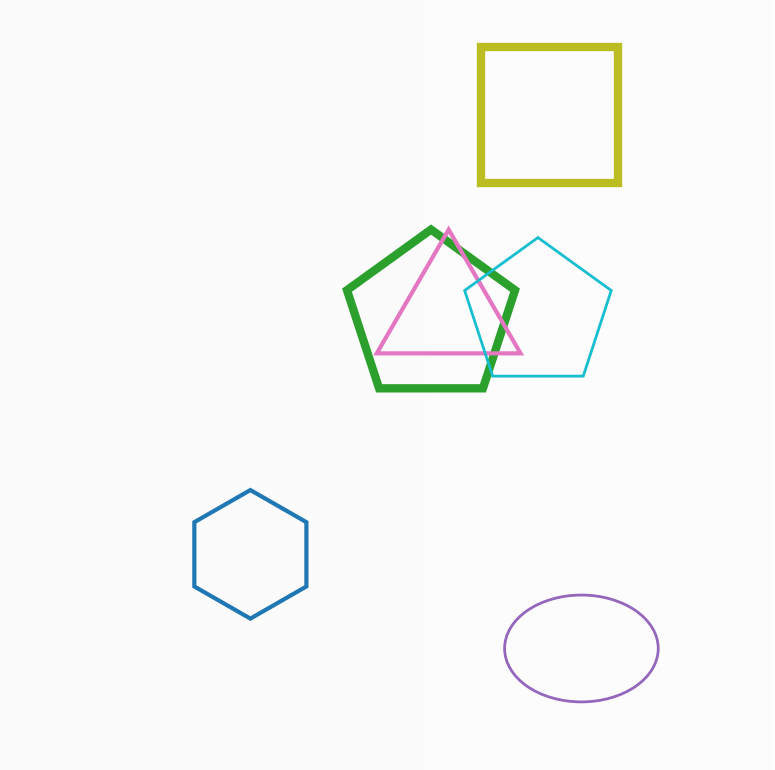[{"shape": "hexagon", "thickness": 1.5, "radius": 0.42, "center": [0.323, 0.28]}, {"shape": "pentagon", "thickness": 3, "radius": 0.57, "center": [0.556, 0.588]}, {"shape": "oval", "thickness": 1, "radius": 0.5, "center": [0.75, 0.158]}, {"shape": "triangle", "thickness": 1.5, "radius": 0.54, "center": [0.579, 0.595]}, {"shape": "square", "thickness": 3, "radius": 0.44, "center": [0.709, 0.851]}, {"shape": "pentagon", "thickness": 1, "radius": 0.5, "center": [0.694, 0.592]}]